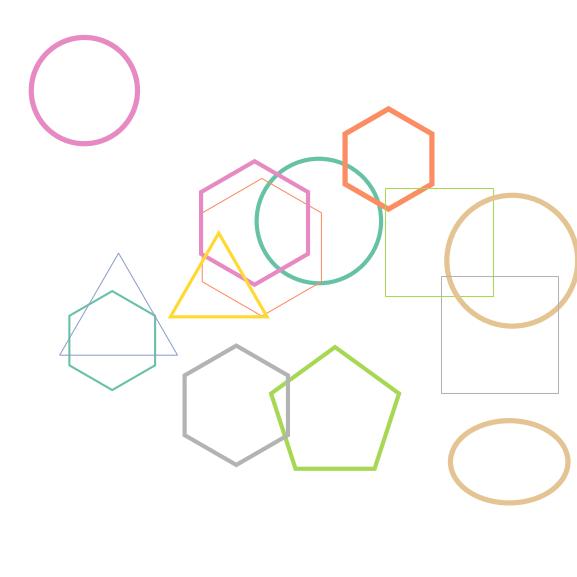[{"shape": "hexagon", "thickness": 1, "radius": 0.43, "center": [0.194, 0.409]}, {"shape": "circle", "thickness": 2, "radius": 0.54, "center": [0.552, 0.616]}, {"shape": "hexagon", "thickness": 2.5, "radius": 0.43, "center": [0.673, 0.724]}, {"shape": "hexagon", "thickness": 0.5, "radius": 0.6, "center": [0.453, 0.571]}, {"shape": "triangle", "thickness": 0.5, "radius": 0.59, "center": [0.205, 0.443]}, {"shape": "circle", "thickness": 2.5, "radius": 0.46, "center": [0.146, 0.842]}, {"shape": "hexagon", "thickness": 2, "radius": 0.53, "center": [0.441, 0.613]}, {"shape": "pentagon", "thickness": 2, "radius": 0.58, "center": [0.58, 0.282]}, {"shape": "square", "thickness": 0.5, "radius": 0.47, "center": [0.76, 0.58]}, {"shape": "triangle", "thickness": 1.5, "radius": 0.48, "center": [0.379, 0.499]}, {"shape": "circle", "thickness": 2.5, "radius": 0.57, "center": [0.887, 0.548]}, {"shape": "oval", "thickness": 2.5, "radius": 0.51, "center": [0.882, 0.199]}, {"shape": "square", "thickness": 0.5, "radius": 0.51, "center": [0.864, 0.421]}, {"shape": "hexagon", "thickness": 2, "radius": 0.52, "center": [0.409, 0.297]}]